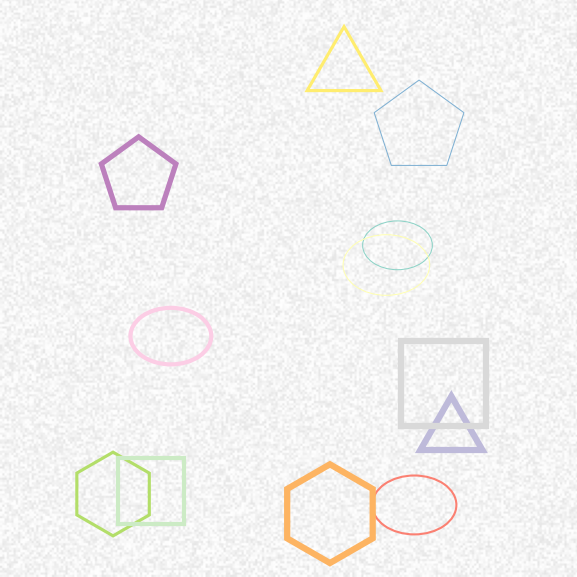[{"shape": "oval", "thickness": 0.5, "radius": 0.3, "center": [0.688, 0.574]}, {"shape": "oval", "thickness": 0.5, "radius": 0.37, "center": [0.669, 0.54]}, {"shape": "triangle", "thickness": 3, "radius": 0.31, "center": [0.782, 0.251]}, {"shape": "oval", "thickness": 1, "radius": 0.36, "center": [0.717, 0.125]}, {"shape": "pentagon", "thickness": 0.5, "radius": 0.41, "center": [0.726, 0.779]}, {"shape": "hexagon", "thickness": 3, "radius": 0.43, "center": [0.571, 0.11]}, {"shape": "hexagon", "thickness": 1.5, "radius": 0.36, "center": [0.196, 0.144]}, {"shape": "oval", "thickness": 2, "radius": 0.35, "center": [0.296, 0.417]}, {"shape": "square", "thickness": 3, "radius": 0.37, "center": [0.767, 0.335]}, {"shape": "pentagon", "thickness": 2.5, "radius": 0.34, "center": [0.24, 0.694]}, {"shape": "square", "thickness": 2, "radius": 0.29, "center": [0.262, 0.149]}, {"shape": "triangle", "thickness": 1.5, "radius": 0.37, "center": [0.596, 0.879]}]